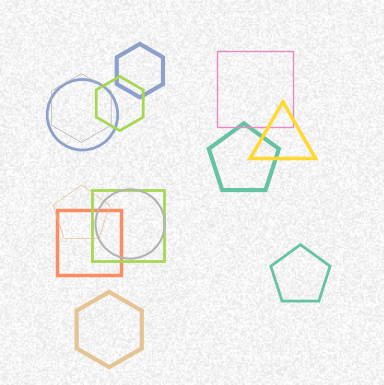[{"shape": "pentagon", "thickness": 3, "radius": 0.48, "center": [0.633, 0.584]}, {"shape": "pentagon", "thickness": 2, "radius": 0.4, "center": [0.78, 0.284]}, {"shape": "square", "thickness": 2.5, "radius": 0.42, "center": [0.232, 0.371]}, {"shape": "hexagon", "thickness": 3, "radius": 0.35, "center": [0.363, 0.816]}, {"shape": "circle", "thickness": 2, "radius": 0.46, "center": [0.214, 0.702]}, {"shape": "square", "thickness": 1, "radius": 0.49, "center": [0.663, 0.77]}, {"shape": "square", "thickness": 2, "radius": 0.47, "center": [0.333, 0.415]}, {"shape": "hexagon", "thickness": 2, "radius": 0.35, "center": [0.311, 0.731]}, {"shape": "triangle", "thickness": 2.5, "radius": 0.49, "center": [0.735, 0.637]}, {"shape": "hexagon", "thickness": 3, "radius": 0.49, "center": [0.284, 0.144]}, {"shape": "pentagon", "thickness": 0.5, "radius": 0.39, "center": [0.212, 0.443]}, {"shape": "circle", "thickness": 1.5, "radius": 0.45, "center": [0.338, 0.418]}, {"shape": "hexagon", "thickness": 0.5, "radius": 0.45, "center": [0.211, 0.719]}]